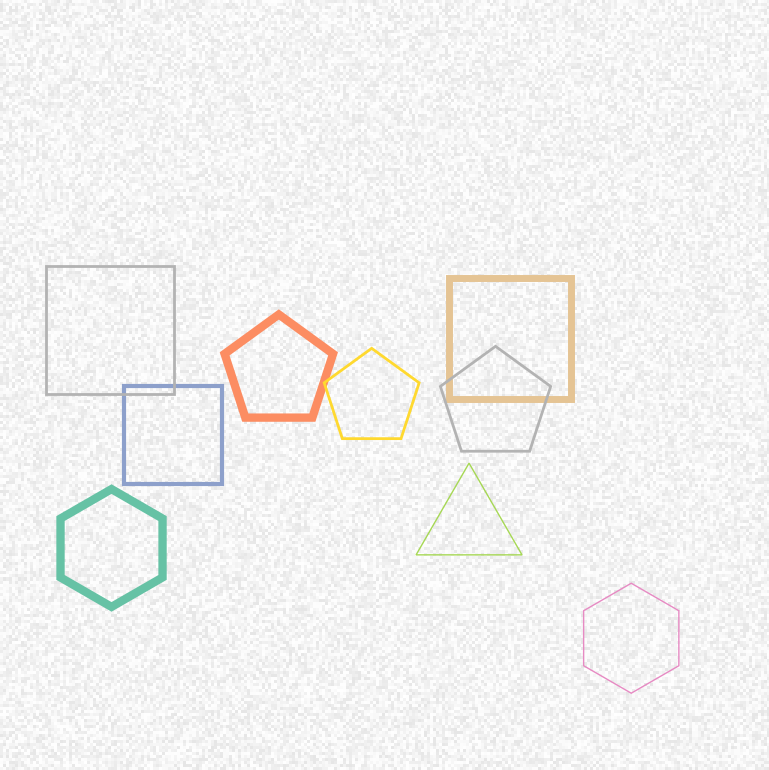[{"shape": "hexagon", "thickness": 3, "radius": 0.38, "center": [0.145, 0.288]}, {"shape": "pentagon", "thickness": 3, "radius": 0.37, "center": [0.362, 0.518]}, {"shape": "square", "thickness": 1.5, "radius": 0.32, "center": [0.225, 0.435]}, {"shape": "hexagon", "thickness": 0.5, "radius": 0.36, "center": [0.82, 0.171]}, {"shape": "triangle", "thickness": 0.5, "radius": 0.4, "center": [0.609, 0.319]}, {"shape": "pentagon", "thickness": 1, "radius": 0.32, "center": [0.483, 0.483]}, {"shape": "square", "thickness": 2.5, "radius": 0.39, "center": [0.662, 0.56]}, {"shape": "pentagon", "thickness": 1, "radius": 0.38, "center": [0.644, 0.475]}, {"shape": "square", "thickness": 1, "radius": 0.42, "center": [0.143, 0.572]}]